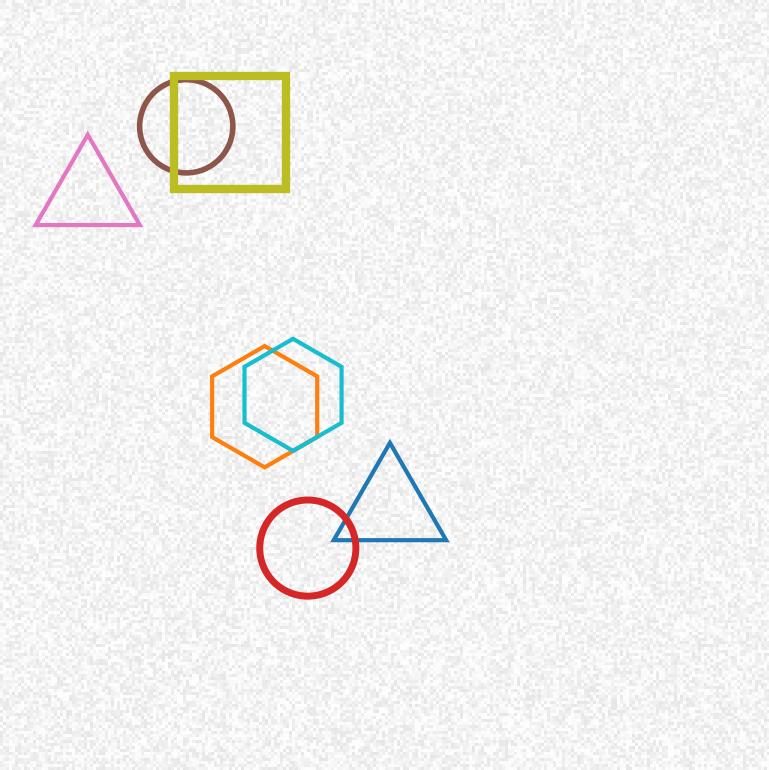[{"shape": "triangle", "thickness": 1.5, "radius": 0.42, "center": [0.506, 0.341]}, {"shape": "hexagon", "thickness": 1.5, "radius": 0.39, "center": [0.344, 0.472]}, {"shape": "circle", "thickness": 2.5, "radius": 0.31, "center": [0.4, 0.288]}, {"shape": "circle", "thickness": 2, "radius": 0.3, "center": [0.242, 0.836]}, {"shape": "triangle", "thickness": 1.5, "radius": 0.39, "center": [0.114, 0.747]}, {"shape": "square", "thickness": 3, "radius": 0.37, "center": [0.299, 0.827]}, {"shape": "hexagon", "thickness": 1.5, "radius": 0.36, "center": [0.381, 0.487]}]